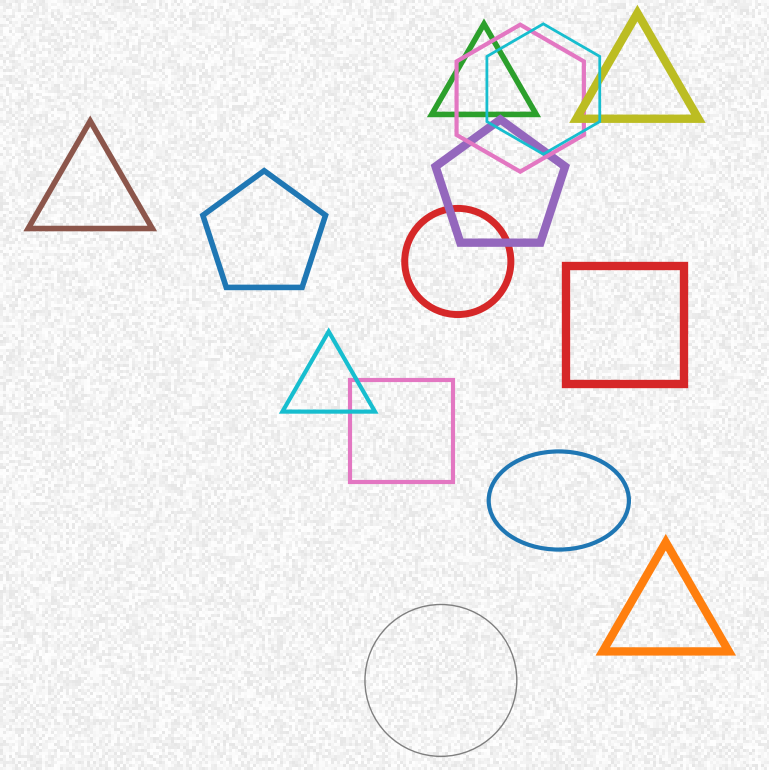[{"shape": "oval", "thickness": 1.5, "radius": 0.46, "center": [0.726, 0.35]}, {"shape": "pentagon", "thickness": 2, "radius": 0.42, "center": [0.343, 0.695]}, {"shape": "triangle", "thickness": 3, "radius": 0.47, "center": [0.865, 0.201]}, {"shape": "triangle", "thickness": 2, "radius": 0.39, "center": [0.629, 0.891]}, {"shape": "square", "thickness": 3, "radius": 0.38, "center": [0.812, 0.578]}, {"shape": "circle", "thickness": 2.5, "radius": 0.34, "center": [0.595, 0.66]}, {"shape": "pentagon", "thickness": 3, "radius": 0.44, "center": [0.65, 0.756]}, {"shape": "triangle", "thickness": 2, "radius": 0.47, "center": [0.117, 0.75]}, {"shape": "square", "thickness": 1.5, "radius": 0.33, "center": [0.522, 0.44]}, {"shape": "hexagon", "thickness": 1.5, "radius": 0.48, "center": [0.676, 0.872]}, {"shape": "circle", "thickness": 0.5, "radius": 0.49, "center": [0.573, 0.116]}, {"shape": "triangle", "thickness": 3, "radius": 0.46, "center": [0.828, 0.892]}, {"shape": "triangle", "thickness": 1.5, "radius": 0.35, "center": [0.427, 0.5]}, {"shape": "hexagon", "thickness": 1, "radius": 0.42, "center": [0.706, 0.884]}]